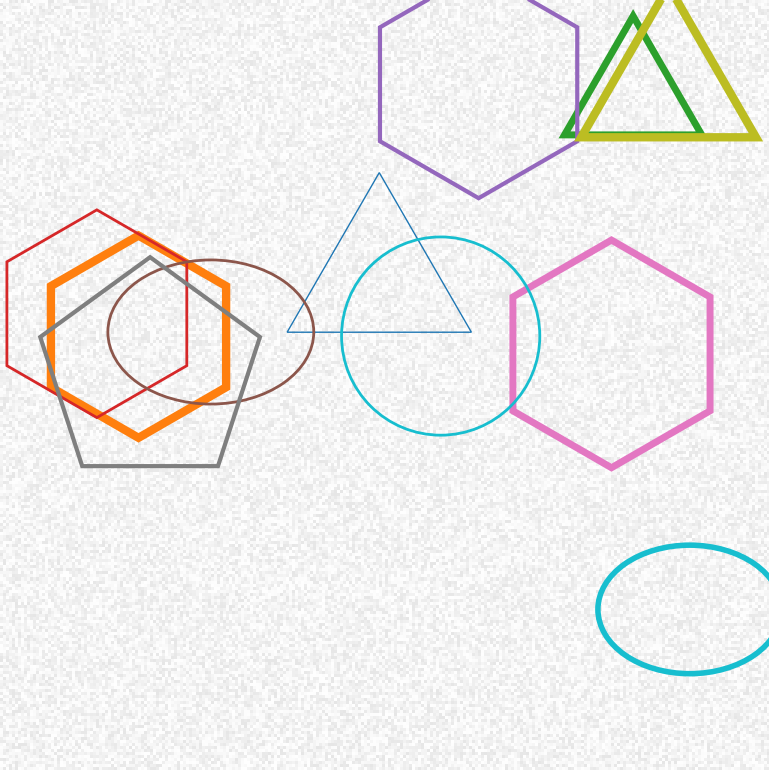[{"shape": "triangle", "thickness": 0.5, "radius": 0.69, "center": [0.493, 0.638]}, {"shape": "hexagon", "thickness": 3, "radius": 0.66, "center": [0.18, 0.563]}, {"shape": "triangle", "thickness": 2.5, "radius": 0.51, "center": [0.822, 0.876]}, {"shape": "hexagon", "thickness": 1, "radius": 0.67, "center": [0.126, 0.593]}, {"shape": "hexagon", "thickness": 1.5, "radius": 0.74, "center": [0.622, 0.891]}, {"shape": "oval", "thickness": 1, "radius": 0.67, "center": [0.274, 0.569]}, {"shape": "hexagon", "thickness": 2.5, "radius": 0.74, "center": [0.794, 0.54]}, {"shape": "pentagon", "thickness": 1.5, "radius": 0.75, "center": [0.195, 0.516]}, {"shape": "triangle", "thickness": 3, "radius": 0.65, "center": [0.868, 0.887]}, {"shape": "circle", "thickness": 1, "radius": 0.64, "center": [0.572, 0.564]}, {"shape": "oval", "thickness": 2, "radius": 0.6, "center": [0.896, 0.209]}]